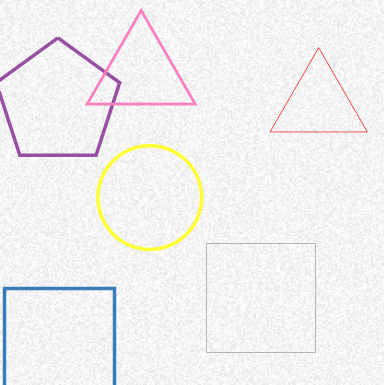[{"shape": "triangle", "thickness": 0.5, "radius": 0.73, "center": [0.828, 0.73]}, {"shape": "square", "thickness": 2.5, "radius": 0.72, "center": [0.153, 0.11]}, {"shape": "pentagon", "thickness": 2.5, "radius": 0.84, "center": [0.15, 0.733]}, {"shape": "circle", "thickness": 2.5, "radius": 0.67, "center": [0.389, 0.487]}, {"shape": "triangle", "thickness": 2, "radius": 0.81, "center": [0.367, 0.811]}, {"shape": "square", "thickness": 0.5, "radius": 0.71, "center": [0.677, 0.228]}]